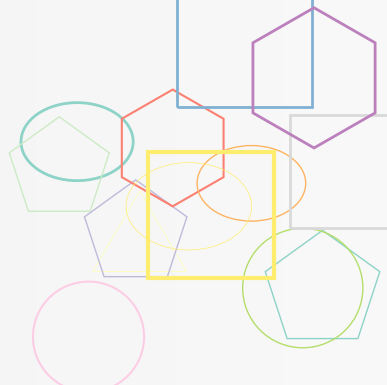[{"shape": "oval", "thickness": 2, "radius": 0.72, "center": [0.199, 0.632]}, {"shape": "pentagon", "thickness": 1, "radius": 0.78, "center": [0.832, 0.246]}, {"shape": "triangle", "thickness": 0.5, "radius": 0.7, "center": [0.361, 0.365]}, {"shape": "pentagon", "thickness": 1, "radius": 0.7, "center": [0.35, 0.394]}, {"shape": "hexagon", "thickness": 1.5, "radius": 0.76, "center": [0.446, 0.616]}, {"shape": "square", "thickness": 2, "radius": 0.87, "center": [0.63, 0.897]}, {"shape": "oval", "thickness": 1, "radius": 0.7, "center": [0.649, 0.524]}, {"shape": "circle", "thickness": 1, "radius": 0.78, "center": [0.781, 0.252]}, {"shape": "circle", "thickness": 1.5, "radius": 0.72, "center": [0.228, 0.125]}, {"shape": "square", "thickness": 2, "radius": 0.73, "center": [0.895, 0.554]}, {"shape": "hexagon", "thickness": 2, "radius": 0.91, "center": [0.81, 0.798]}, {"shape": "pentagon", "thickness": 1, "radius": 0.68, "center": [0.153, 0.561]}, {"shape": "square", "thickness": 3, "radius": 0.82, "center": [0.545, 0.442]}, {"shape": "oval", "thickness": 0.5, "radius": 0.81, "center": [0.487, 0.464]}]